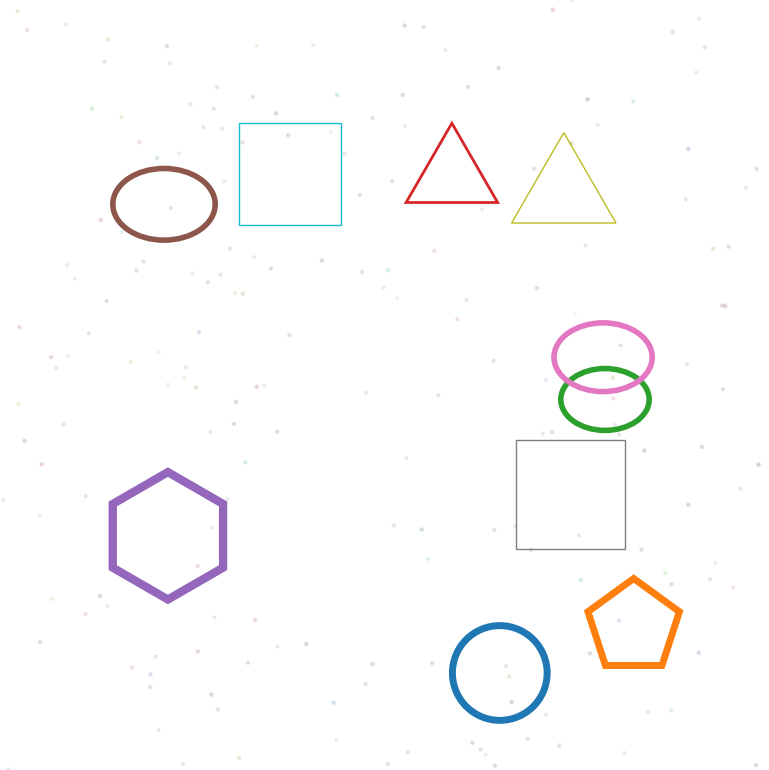[{"shape": "circle", "thickness": 2.5, "radius": 0.31, "center": [0.649, 0.126]}, {"shape": "pentagon", "thickness": 2.5, "radius": 0.31, "center": [0.823, 0.186]}, {"shape": "oval", "thickness": 2, "radius": 0.29, "center": [0.786, 0.481]}, {"shape": "triangle", "thickness": 1, "radius": 0.34, "center": [0.587, 0.771]}, {"shape": "hexagon", "thickness": 3, "radius": 0.41, "center": [0.218, 0.304]}, {"shape": "oval", "thickness": 2, "radius": 0.33, "center": [0.213, 0.735]}, {"shape": "oval", "thickness": 2, "radius": 0.32, "center": [0.783, 0.536]}, {"shape": "square", "thickness": 0.5, "radius": 0.35, "center": [0.741, 0.357]}, {"shape": "triangle", "thickness": 0.5, "radius": 0.39, "center": [0.732, 0.749]}, {"shape": "square", "thickness": 0.5, "radius": 0.33, "center": [0.377, 0.773]}]